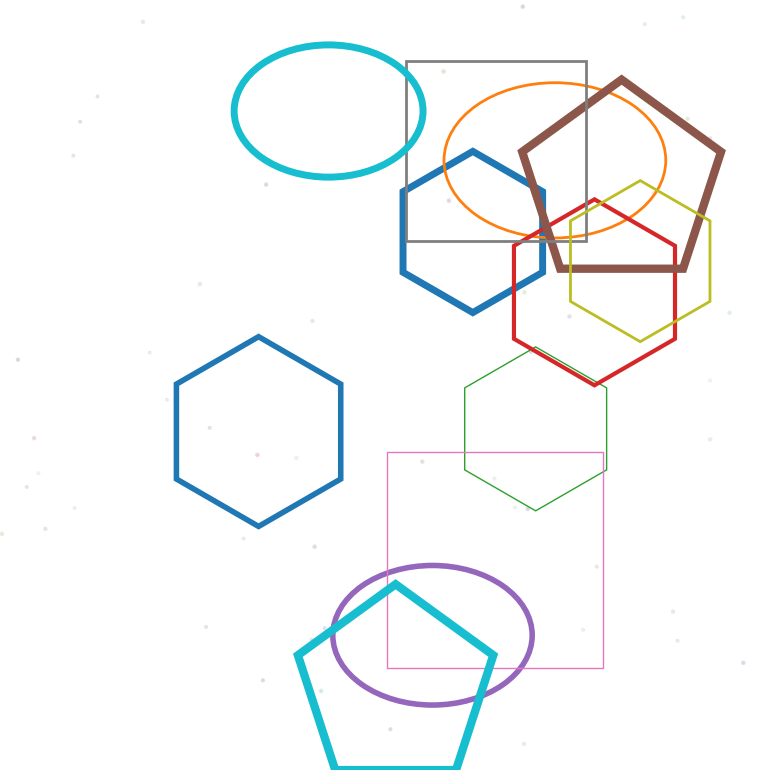[{"shape": "hexagon", "thickness": 2, "radius": 0.62, "center": [0.336, 0.44]}, {"shape": "hexagon", "thickness": 2.5, "radius": 0.52, "center": [0.614, 0.699]}, {"shape": "oval", "thickness": 1, "radius": 0.72, "center": [0.721, 0.792]}, {"shape": "hexagon", "thickness": 0.5, "radius": 0.53, "center": [0.696, 0.443]}, {"shape": "hexagon", "thickness": 1.5, "radius": 0.6, "center": [0.772, 0.62]}, {"shape": "oval", "thickness": 2, "radius": 0.65, "center": [0.562, 0.175]}, {"shape": "pentagon", "thickness": 3, "radius": 0.68, "center": [0.807, 0.761]}, {"shape": "square", "thickness": 0.5, "radius": 0.7, "center": [0.643, 0.273]}, {"shape": "square", "thickness": 1, "radius": 0.59, "center": [0.644, 0.804]}, {"shape": "hexagon", "thickness": 1, "radius": 0.52, "center": [0.831, 0.661]}, {"shape": "oval", "thickness": 2.5, "radius": 0.61, "center": [0.427, 0.856]}, {"shape": "pentagon", "thickness": 3, "radius": 0.67, "center": [0.514, 0.108]}]